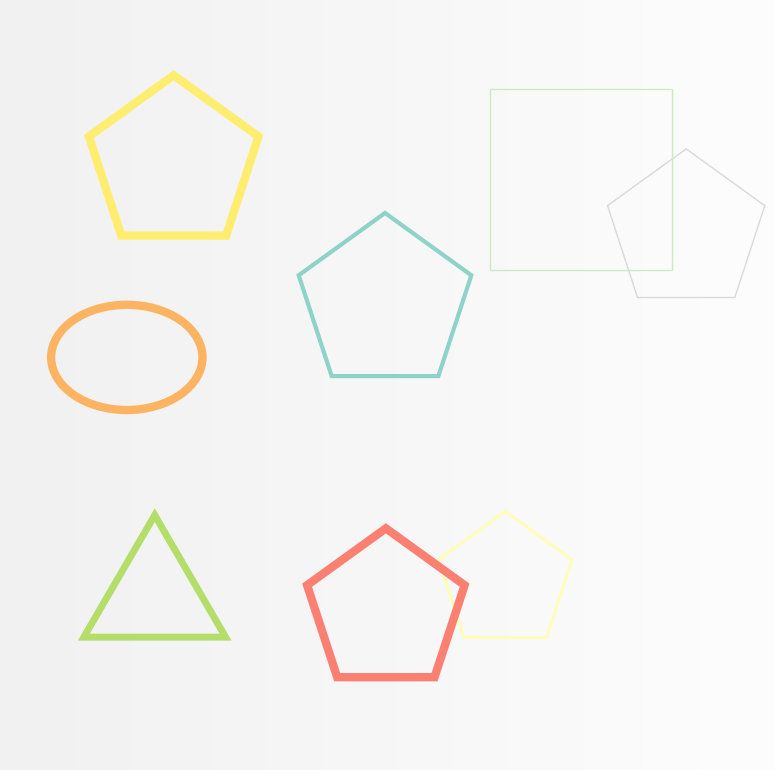[{"shape": "pentagon", "thickness": 1.5, "radius": 0.59, "center": [0.497, 0.606]}, {"shape": "pentagon", "thickness": 1, "radius": 0.45, "center": [0.652, 0.245]}, {"shape": "pentagon", "thickness": 3, "radius": 0.53, "center": [0.498, 0.207]}, {"shape": "oval", "thickness": 3, "radius": 0.49, "center": [0.164, 0.536]}, {"shape": "triangle", "thickness": 2.5, "radius": 0.53, "center": [0.2, 0.225]}, {"shape": "pentagon", "thickness": 0.5, "radius": 0.53, "center": [0.885, 0.7]}, {"shape": "square", "thickness": 0.5, "radius": 0.59, "center": [0.75, 0.766]}, {"shape": "pentagon", "thickness": 3, "radius": 0.58, "center": [0.224, 0.787]}]